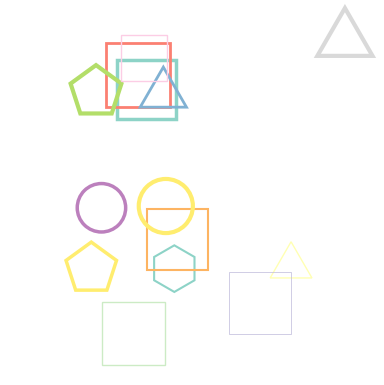[{"shape": "hexagon", "thickness": 1.5, "radius": 0.3, "center": [0.453, 0.302]}, {"shape": "square", "thickness": 2.5, "radius": 0.38, "center": [0.381, 0.768]}, {"shape": "triangle", "thickness": 1, "radius": 0.31, "center": [0.756, 0.309]}, {"shape": "square", "thickness": 0.5, "radius": 0.4, "center": [0.675, 0.214]}, {"shape": "square", "thickness": 2, "radius": 0.42, "center": [0.359, 0.805]}, {"shape": "triangle", "thickness": 2, "radius": 0.35, "center": [0.424, 0.756]}, {"shape": "square", "thickness": 1.5, "radius": 0.4, "center": [0.461, 0.377]}, {"shape": "pentagon", "thickness": 3, "radius": 0.35, "center": [0.249, 0.761]}, {"shape": "square", "thickness": 1, "radius": 0.3, "center": [0.374, 0.848]}, {"shape": "triangle", "thickness": 3, "radius": 0.41, "center": [0.896, 0.896]}, {"shape": "circle", "thickness": 2.5, "radius": 0.31, "center": [0.263, 0.46]}, {"shape": "square", "thickness": 1, "radius": 0.41, "center": [0.347, 0.134]}, {"shape": "pentagon", "thickness": 2.5, "radius": 0.34, "center": [0.237, 0.302]}, {"shape": "circle", "thickness": 3, "radius": 0.35, "center": [0.431, 0.465]}]